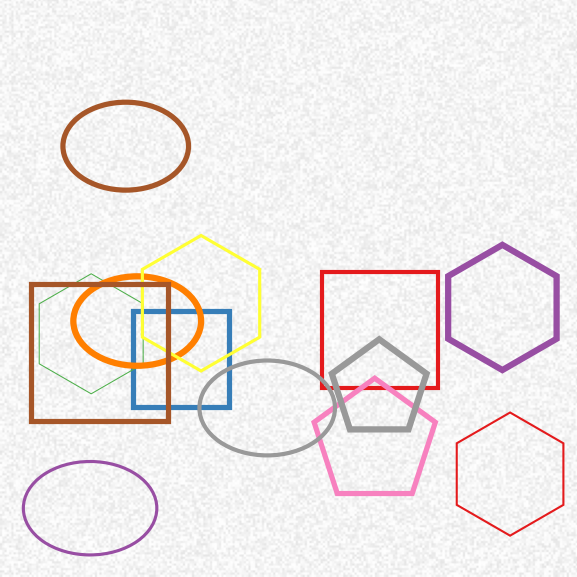[{"shape": "hexagon", "thickness": 1, "radius": 0.53, "center": [0.883, 0.178]}, {"shape": "square", "thickness": 2, "radius": 0.5, "center": [0.657, 0.428]}, {"shape": "square", "thickness": 2.5, "radius": 0.42, "center": [0.313, 0.378]}, {"shape": "hexagon", "thickness": 0.5, "radius": 0.52, "center": [0.158, 0.421]}, {"shape": "oval", "thickness": 1.5, "radius": 0.58, "center": [0.156, 0.119]}, {"shape": "hexagon", "thickness": 3, "radius": 0.54, "center": [0.87, 0.467]}, {"shape": "oval", "thickness": 3, "radius": 0.55, "center": [0.238, 0.443]}, {"shape": "hexagon", "thickness": 1.5, "radius": 0.59, "center": [0.348, 0.474]}, {"shape": "oval", "thickness": 2.5, "radius": 0.54, "center": [0.218, 0.746]}, {"shape": "square", "thickness": 2.5, "radius": 0.59, "center": [0.173, 0.389]}, {"shape": "pentagon", "thickness": 2.5, "radius": 0.55, "center": [0.649, 0.234]}, {"shape": "pentagon", "thickness": 3, "radius": 0.43, "center": [0.657, 0.325]}, {"shape": "oval", "thickness": 2, "radius": 0.59, "center": [0.463, 0.293]}]